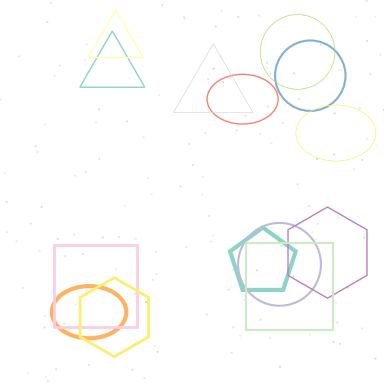[{"shape": "pentagon", "thickness": 3, "radius": 0.45, "center": [0.683, 0.319]}, {"shape": "triangle", "thickness": 1, "radius": 0.49, "center": [0.292, 0.822]}, {"shape": "triangle", "thickness": 1, "radius": 0.41, "center": [0.3, 0.892]}, {"shape": "circle", "thickness": 1.5, "radius": 0.54, "center": [0.726, 0.313]}, {"shape": "oval", "thickness": 1, "radius": 0.46, "center": [0.63, 0.742]}, {"shape": "circle", "thickness": 1.5, "radius": 0.46, "center": [0.806, 0.803]}, {"shape": "oval", "thickness": 3, "radius": 0.48, "center": [0.231, 0.189]}, {"shape": "circle", "thickness": 0.5, "radius": 0.49, "center": [0.773, 0.865]}, {"shape": "square", "thickness": 2, "radius": 0.54, "center": [0.247, 0.257]}, {"shape": "triangle", "thickness": 0.5, "radius": 0.6, "center": [0.554, 0.767]}, {"shape": "hexagon", "thickness": 1, "radius": 0.59, "center": [0.851, 0.344]}, {"shape": "square", "thickness": 1.5, "radius": 0.57, "center": [0.753, 0.255]}, {"shape": "oval", "thickness": 0.5, "radius": 0.52, "center": [0.872, 0.655]}, {"shape": "hexagon", "thickness": 2, "radius": 0.51, "center": [0.297, 0.176]}]